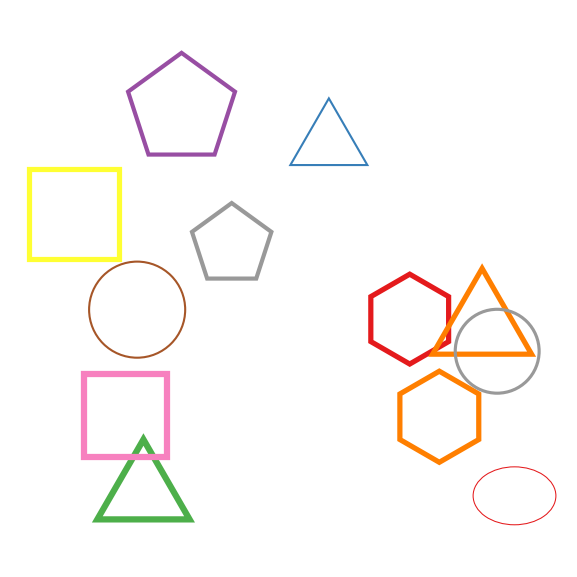[{"shape": "hexagon", "thickness": 2.5, "radius": 0.39, "center": [0.709, 0.447]}, {"shape": "oval", "thickness": 0.5, "radius": 0.36, "center": [0.891, 0.141]}, {"shape": "triangle", "thickness": 1, "radius": 0.38, "center": [0.569, 0.752]}, {"shape": "triangle", "thickness": 3, "radius": 0.46, "center": [0.248, 0.146]}, {"shape": "pentagon", "thickness": 2, "radius": 0.49, "center": [0.314, 0.81]}, {"shape": "hexagon", "thickness": 2.5, "radius": 0.39, "center": [0.761, 0.277]}, {"shape": "triangle", "thickness": 2.5, "radius": 0.49, "center": [0.835, 0.435]}, {"shape": "square", "thickness": 2.5, "radius": 0.39, "center": [0.128, 0.629]}, {"shape": "circle", "thickness": 1, "radius": 0.42, "center": [0.237, 0.463]}, {"shape": "square", "thickness": 3, "radius": 0.36, "center": [0.217, 0.279]}, {"shape": "circle", "thickness": 1.5, "radius": 0.36, "center": [0.861, 0.391]}, {"shape": "pentagon", "thickness": 2, "radius": 0.36, "center": [0.401, 0.575]}]